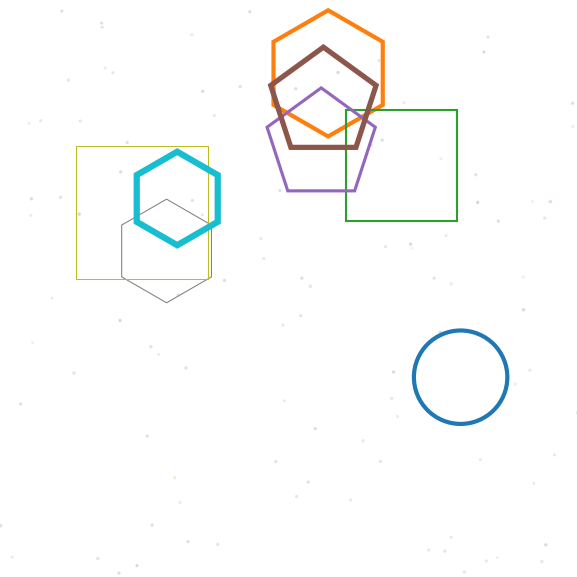[{"shape": "circle", "thickness": 2, "radius": 0.4, "center": [0.798, 0.346]}, {"shape": "hexagon", "thickness": 2, "radius": 0.55, "center": [0.568, 0.872]}, {"shape": "square", "thickness": 1, "radius": 0.48, "center": [0.695, 0.712]}, {"shape": "pentagon", "thickness": 1.5, "radius": 0.49, "center": [0.556, 0.748]}, {"shape": "pentagon", "thickness": 2.5, "radius": 0.48, "center": [0.56, 0.822]}, {"shape": "hexagon", "thickness": 0.5, "radius": 0.45, "center": [0.288, 0.565]}, {"shape": "square", "thickness": 0.5, "radius": 0.57, "center": [0.246, 0.631]}, {"shape": "hexagon", "thickness": 3, "radius": 0.4, "center": [0.307, 0.655]}]